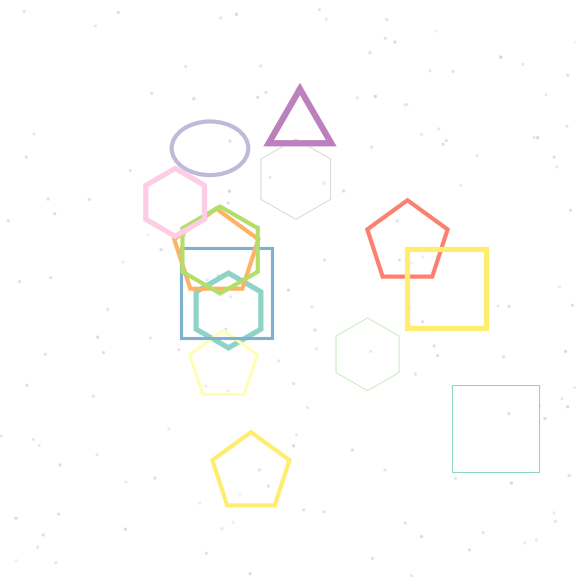[{"shape": "square", "thickness": 0.5, "radius": 0.38, "center": [0.857, 0.257]}, {"shape": "hexagon", "thickness": 2.5, "radius": 0.32, "center": [0.396, 0.462]}, {"shape": "pentagon", "thickness": 1.5, "radius": 0.31, "center": [0.387, 0.366]}, {"shape": "oval", "thickness": 2, "radius": 0.33, "center": [0.364, 0.742]}, {"shape": "pentagon", "thickness": 2, "radius": 0.37, "center": [0.706, 0.579]}, {"shape": "square", "thickness": 1.5, "radius": 0.39, "center": [0.392, 0.492]}, {"shape": "pentagon", "thickness": 2, "radius": 0.38, "center": [0.375, 0.561]}, {"shape": "hexagon", "thickness": 2, "radius": 0.38, "center": [0.381, 0.566]}, {"shape": "hexagon", "thickness": 2.5, "radius": 0.29, "center": [0.303, 0.649]}, {"shape": "hexagon", "thickness": 0.5, "radius": 0.35, "center": [0.512, 0.689]}, {"shape": "triangle", "thickness": 3, "radius": 0.31, "center": [0.519, 0.782]}, {"shape": "hexagon", "thickness": 0.5, "radius": 0.32, "center": [0.637, 0.386]}, {"shape": "square", "thickness": 2.5, "radius": 0.34, "center": [0.773, 0.5]}, {"shape": "pentagon", "thickness": 2, "radius": 0.35, "center": [0.435, 0.181]}]